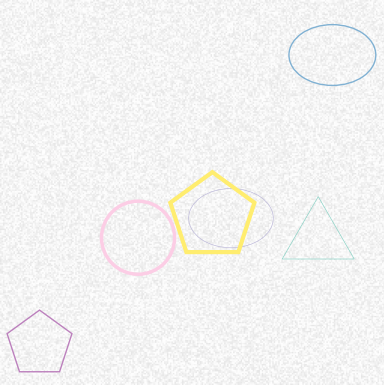[{"shape": "triangle", "thickness": 0.5, "radius": 0.54, "center": [0.827, 0.381]}, {"shape": "oval", "thickness": 0.5, "radius": 0.55, "center": [0.6, 0.433]}, {"shape": "oval", "thickness": 1, "radius": 0.56, "center": [0.863, 0.857]}, {"shape": "circle", "thickness": 2.5, "radius": 0.47, "center": [0.359, 0.383]}, {"shape": "pentagon", "thickness": 1, "radius": 0.44, "center": [0.103, 0.106]}, {"shape": "pentagon", "thickness": 3, "radius": 0.57, "center": [0.552, 0.438]}]